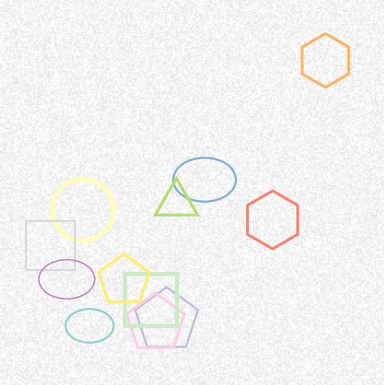[{"shape": "oval", "thickness": 1.5, "radius": 0.31, "center": [0.233, 0.154]}, {"shape": "circle", "thickness": 3, "radius": 0.4, "center": [0.215, 0.455]}, {"shape": "pentagon", "thickness": 1.5, "radius": 0.43, "center": [0.433, 0.169]}, {"shape": "hexagon", "thickness": 2, "radius": 0.38, "center": [0.708, 0.429]}, {"shape": "oval", "thickness": 1.5, "radius": 0.41, "center": [0.531, 0.533]}, {"shape": "hexagon", "thickness": 2, "radius": 0.35, "center": [0.845, 0.843]}, {"shape": "triangle", "thickness": 2, "radius": 0.32, "center": [0.458, 0.473]}, {"shape": "pentagon", "thickness": 2, "radius": 0.39, "center": [0.404, 0.16]}, {"shape": "square", "thickness": 1.5, "radius": 0.32, "center": [0.131, 0.362]}, {"shape": "oval", "thickness": 1, "radius": 0.36, "center": [0.174, 0.275]}, {"shape": "square", "thickness": 3, "radius": 0.34, "center": [0.393, 0.221]}, {"shape": "pentagon", "thickness": 2, "radius": 0.35, "center": [0.322, 0.271]}]